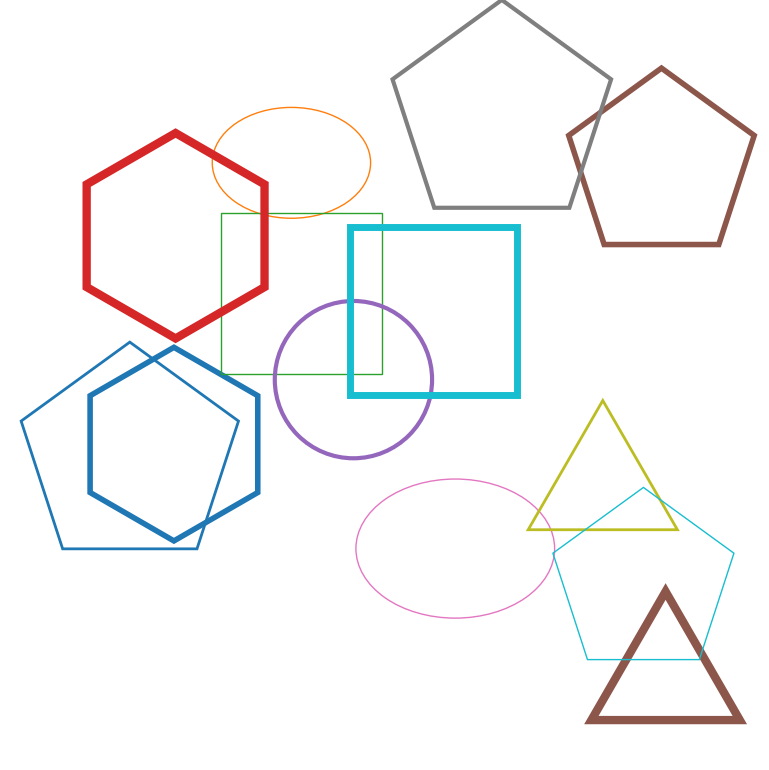[{"shape": "pentagon", "thickness": 1, "radius": 0.74, "center": [0.169, 0.407]}, {"shape": "hexagon", "thickness": 2, "radius": 0.63, "center": [0.226, 0.423]}, {"shape": "oval", "thickness": 0.5, "radius": 0.51, "center": [0.378, 0.789]}, {"shape": "square", "thickness": 0.5, "radius": 0.52, "center": [0.391, 0.619]}, {"shape": "hexagon", "thickness": 3, "radius": 0.67, "center": [0.228, 0.694]}, {"shape": "circle", "thickness": 1.5, "radius": 0.51, "center": [0.459, 0.507]}, {"shape": "triangle", "thickness": 3, "radius": 0.56, "center": [0.864, 0.12]}, {"shape": "pentagon", "thickness": 2, "radius": 0.63, "center": [0.859, 0.785]}, {"shape": "oval", "thickness": 0.5, "radius": 0.65, "center": [0.591, 0.288]}, {"shape": "pentagon", "thickness": 1.5, "radius": 0.75, "center": [0.652, 0.851]}, {"shape": "triangle", "thickness": 1, "radius": 0.56, "center": [0.783, 0.368]}, {"shape": "square", "thickness": 2.5, "radius": 0.54, "center": [0.563, 0.596]}, {"shape": "pentagon", "thickness": 0.5, "radius": 0.62, "center": [0.836, 0.243]}]